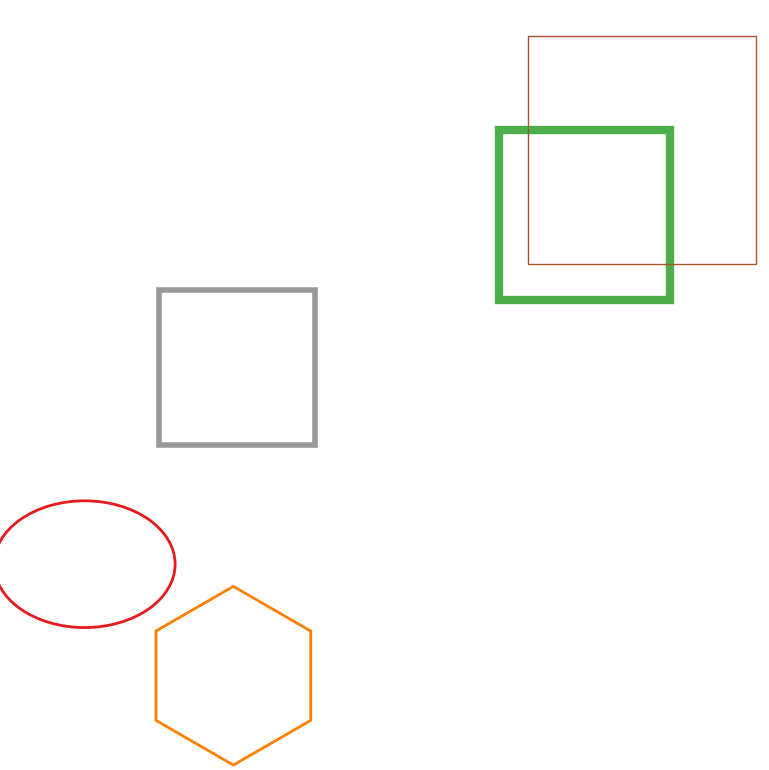[{"shape": "oval", "thickness": 1, "radius": 0.59, "center": [0.11, 0.267]}, {"shape": "square", "thickness": 3, "radius": 0.55, "center": [0.759, 0.721]}, {"shape": "hexagon", "thickness": 1, "radius": 0.58, "center": [0.303, 0.122]}, {"shape": "square", "thickness": 0.5, "radius": 0.74, "center": [0.834, 0.805]}, {"shape": "square", "thickness": 2, "radius": 0.51, "center": [0.308, 0.523]}]